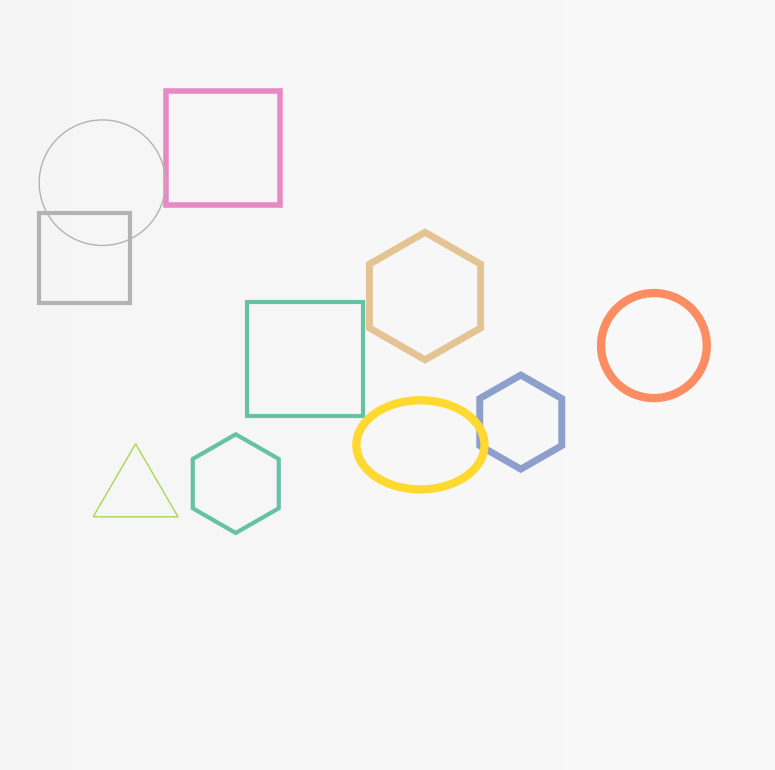[{"shape": "square", "thickness": 1.5, "radius": 0.37, "center": [0.393, 0.533]}, {"shape": "hexagon", "thickness": 1.5, "radius": 0.32, "center": [0.304, 0.372]}, {"shape": "circle", "thickness": 3, "radius": 0.34, "center": [0.844, 0.551]}, {"shape": "hexagon", "thickness": 2.5, "radius": 0.31, "center": [0.672, 0.452]}, {"shape": "square", "thickness": 2, "radius": 0.37, "center": [0.287, 0.808]}, {"shape": "triangle", "thickness": 0.5, "radius": 0.32, "center": [0.175, 0.36]}, {"shape": "oval", "thickness": 3, "radius": 0.41, "center": [0.542, 0.422]}, {"shape": "hexagon", "thickness": 2.5, "radius": 0.41, "center": [0.548, 0.616]}, {"shape": "circle", "thickness": 0.5, "radius": 0.41, "center": [0.132, 0.763]}, {"shape": "square", "thickness": 1.5, "radius": 0.29, "center": [0.11, 0.665]}]